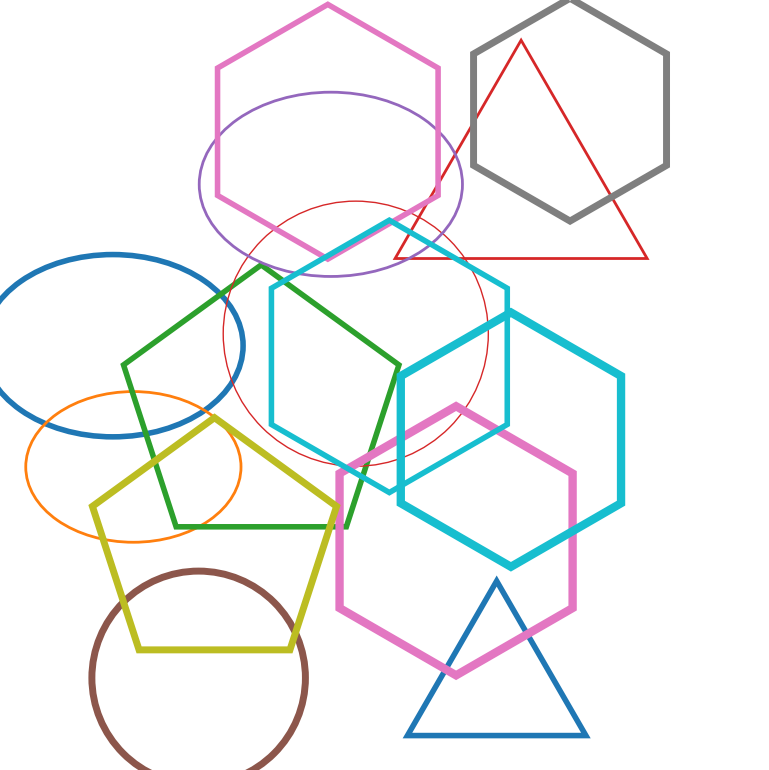[{"shape": "triangle", "thickness": 2, "radius": 0.67, "center": [0.645, 0.112]}, {"shape": "oval", "thickness": 2, "radius": 0.85, "center": [0.147, 0.551]}, {"shape": "oval", "thickness": 1, "radius": 0.7, "center": [0.173, 0.394]}, {"shape": "pentagon", "thickness": 2, "radius": 0.94, "center": [0.339, 0.468]}, {"shape": "circle", "thickness": 0.5, "radius": 0.86, "center": [0.462, 0.567]}, {"shape": "triangle", "thickness": 1, "radius": 0.95, "center": [0.677, 0.759]}, {"shape": "oval", "thickness": 1, "radius": 0.85, "center": [0.43, 0.761]}, {"shape": "circle", "thickness": 2.5, "radius": 0.69, "center": [0.258, 0.12]}, {"shape": "hexagon", "thickness": 3, "radius": 0.87, "center": [0.592, 0.298]}, {"shape": "hexagon", "thickness": 2, "radius": 0.83, "center": [0.426, 0.829]}, {"shape": "hexagon", "thickness": 2.5, "radius": 0.72, "center": [0.74, 0.858]}, {"shape": "pentagon", "thickness": 2.5, "radius": 0.83, "center": [0.279, 0.291]}, {"shape": "hexagon", "thickness": 3, "radius": 0.83, "center": [0.664, 0.429]}, {"shape": "hexagon", "thickness": 2, "radius": 0.88, "center": [0.506, 0.537]}]